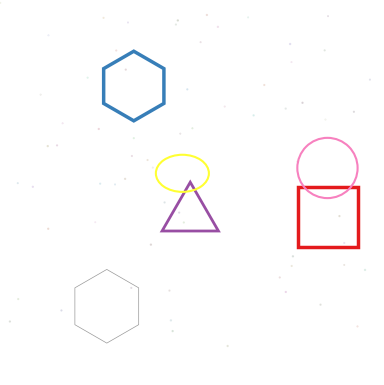[{"shape": "square", "thickness": 2.5, "radius": 0.39, "center": [0.852, 0.437]}, {"shape": "hexagon", "thickness": 2.5, "radius": 0.45, "center": [0.347, 0.777]}, {"shape": "triangle", "thickness": 2, "radius": 0.42, "center": [0.494, 0.442]}, {"shape": "oval", "thickness": 1.5, "radius": 0.34, "center": [0.474, 0.55]}, {"shape": "circle", "thickness": 1.5, "radius": 0.39, "center": [0.851, 0.564]}, {"shape": "hexagon", "thickness": 0.5, "radius": 0.48, "center": [0.277, 0.205]}]